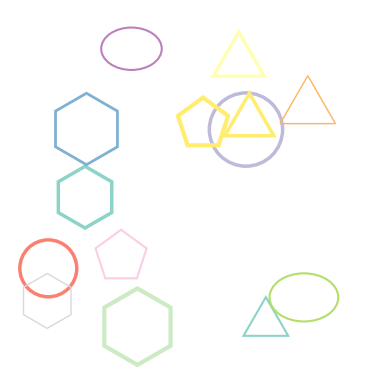[{"shape": "hexagon", "thickness": 2.5, "radius": 0.4, "center": [0.221, 0.488]}, {"shape": "triangle", "thickness": 1.5, "radius": 0.34, "center": [0.691, 0.161]}, {"shape": "triangle", "thickness": 2.5, "radius": 0.38, "center": [0.62, 0.84]}, {"shape": "circle", "thickness": 2.5, "radius": 0.48, "center": [0.639, 0.664]}, {"shape": "circle", "thickness": 2.5, "radius": 0.37, "center": [0.125, 0.303]}, {"shape": "hexagon", "thickness": 2, "radius": 0.46, "center": [0.225, 0.665]}, {"shape": "triangle", "thickness": 1, "radius": 0.41, "center": [0.799, 0.72]}, {"shape": "oval", "thickness": 1.5, "radius": 0.45, "center": [0.789, 0.228]}, {"shape": "pentagon", "thickness": 1.5, "radius": 0.35, "center": [0.314, 0.333]}, {"shape": "hexagon", "thickness": 1, "radius": 0.36, "center": [0.123, 0.218]}, {"shape": "oval", "thickness": 1.5, "radius": 0.39, "center": [0.342, 0.873]}, {"shape": "hexagon", "thickness": 3, "radius": 0.5, "center": [0.357, 0.152]}, {"shape": "triangle", "thickness": 2.5, "radius": 0.37, "center": [0.648, 0.684]}, {"shape": "pentagon", "thickness": 3, "radius": 0.34, "center": [0.527, 0.678]}]